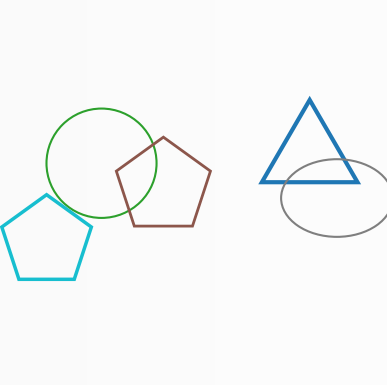[{"shape": "triangle", "thickness": 3, "radius": 0.71, "center": [0.799, 0.598]}, {"shape": "circle", "thickness": 1.5, "radius": 0.71, "center": [0.262, 0.576]}, {"shape": "pentagon", "thickness": 2, "radius": 0.64, "center": [0.422, 0.516]}, {"shape": "oval", "thickness": 1.5, "radius": 0.72, "center": [0.869, 0.486]}, {"shape": "pentagon", "thickness": 2.5, "radius": 0.61, "center": [0.12, 0.373]}]